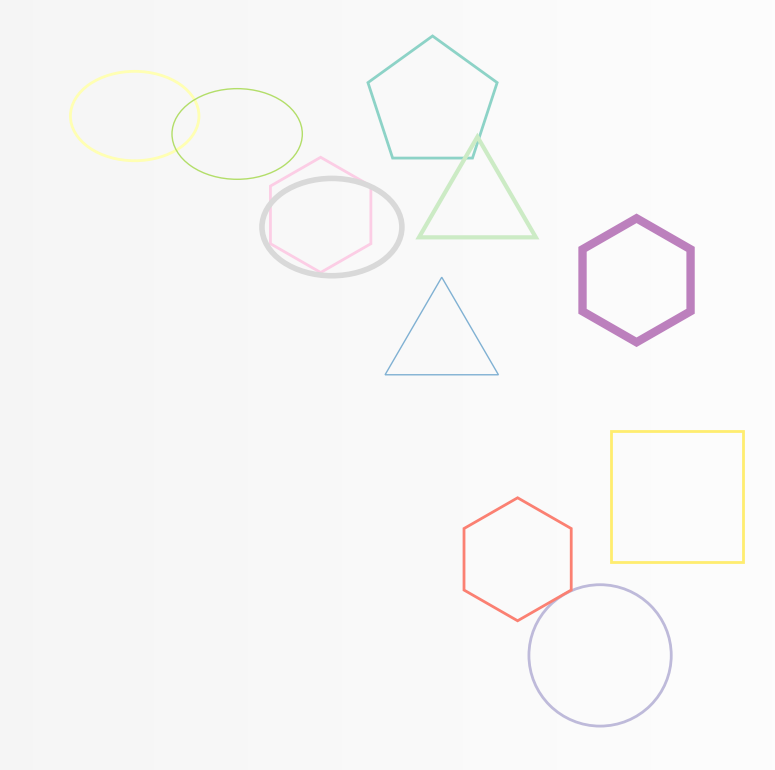[{"shape": "pentagon", "thickness": 1, "radius": 0.44, "center": [0.558, 0.866]}, {"shape": "oval", "thickness": 1, "radius": 0.41, "center": [0.174, 0.849]}, {"shape": "circle", "thickness": 1, "radius": 0.46, "center": [0.774, 0.149]}, {"shape": "hexagon", "thickness": 1, "radius": 0.4, "center": [0.668, 0.274]}, {"shape": "triangle", "thickness": 0.5, "radius": 0.42, "center": [0.57, 0.556]}, {"shape": "oval", "thickness": 0.5, "radius": 0.42, "center": [0.306, 0.826]}, {"shape": "hexagon", "thickness": 1, "radius": 0.37, "center": [0.414, 0.721]}, {"shape": "oval", "thickness": 2, "radius": 0.45, "center": [0.428, 0.705]}, {"shape": "hexagon", "thickness": 3, "radius": 0.4, "center": [0.821, 0.636]}, {"shape": "triangle", "thickness": 1.5, "radius": 0.44, "center": [0.616, 0.735]}, {"shape": "square", "thickness": 1, "radius": 0.42, "center": [0.873, 0.355]}]